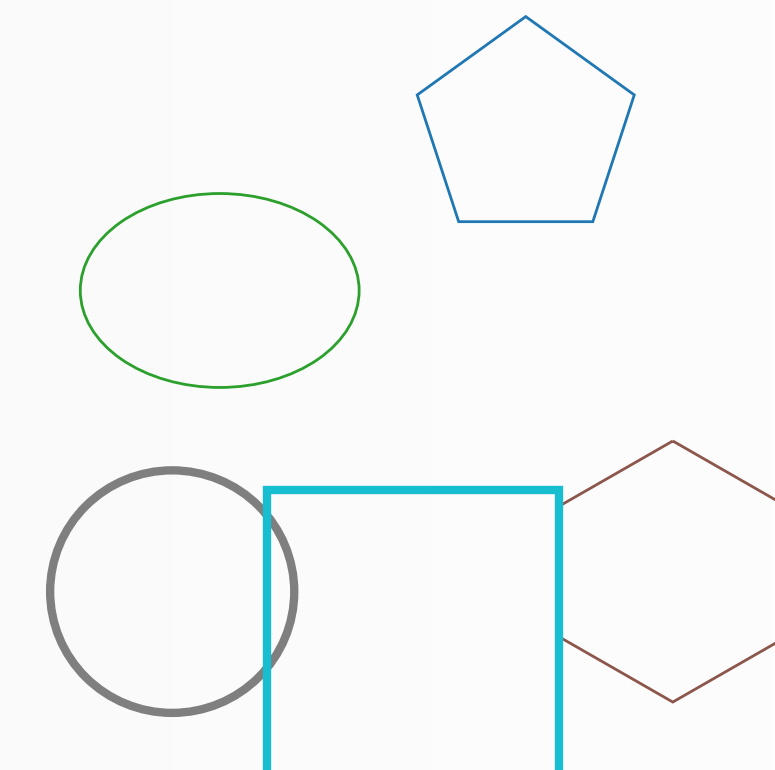[{"shape": "pentagon", "thickness": 1, "radius": 0.74, "center": [0.678, 0.831]}, {"shape": "oval", "thickness": 1, "radius": 0.9, "center": [0.283, 0.623]}, {"shape": "hexagon", "thickness": 1, "radius": 0.85, "center": [0.868, 0.258]}, {"shape": "circle", "thickness": 3, "radius": 0.79, "center": [0.222, 0.232]}, {"shape": "square", "thickness": 3, "radius": 0.94, "center": [0.533, 0.175]}]